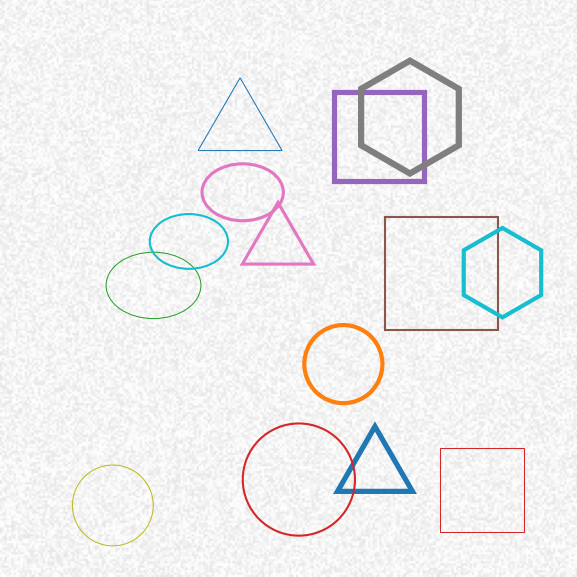[{"shape": "triangle", "thickness": 0.5, "radius": 0.42, "center": [0.416, 0.78]}, {"shape": "triangle", "thickness": 2.5, "radius": 0.37, "center": [0.649, 0.186]}, {"shape": "circle", "thickness": 2, "radius": 0.34, "center": [0.595, 0.369]}, {"shape": "oval", "thickness": 0.5, "radius": 0.41, "center": [0.266, 0.505]}, {"shape": "circle", "thickness": 1, "radius": 0.49, "center": [0.518, 0.169]}, {"shape": "square", "thickness": 0.5, "radius": 0.37, "center": [0.834, 0.151]}, {"shape": "square", "thickness": 2.5, "radius": 0.39, "center": [0.656, 0.763]}, {"shape": "square", "thickness": 1, "radius": 0.49, "center": [0.764, 0.526]}, {"shape": "triangle", "thickness": 1.5, "radius": 0.36, "center": [0.481, 0.577]}, {"shape": "oval", "thickness": 1.5, "radius": 0.35, "center": [0.42, 0.666]}, {"shape": "hexagon", "thickness": 3, "radius": 0.49, "center": [0.71, 0.796]}, {"shape": "circle", "thickness": 0.5, "radius": 0.35, "center": [0.195, 0.124]}, {"shape": "hexagon", "thickness": 2, "radius": 0.39, "center": [0.87, 0.527]}, {"shape": "oval", "thickness": 1, "radius": 0.34, "center": [0.327, 0.581]}]